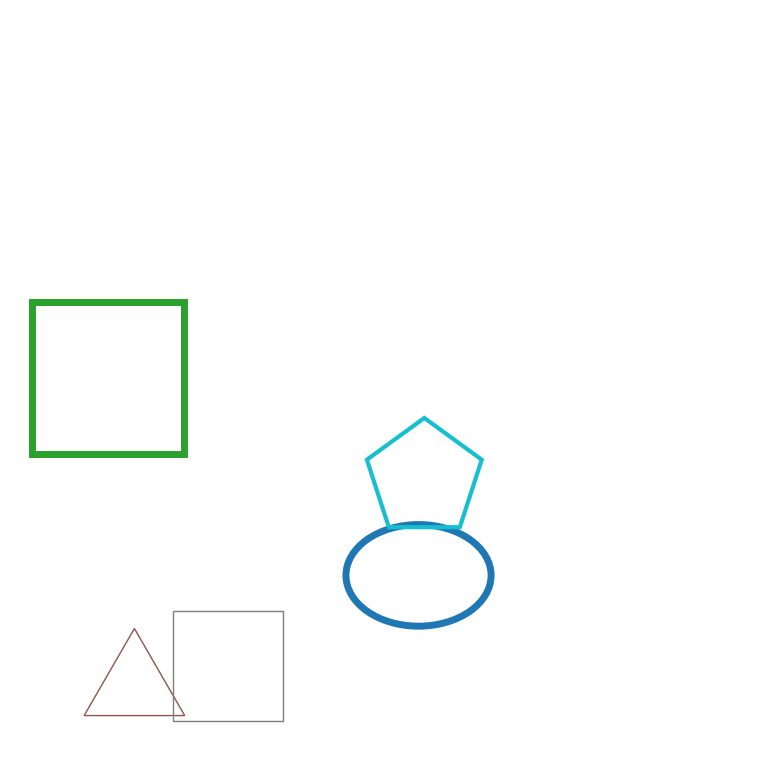[{"shape": "oval", "thickness": 2.5, "radius": 0.47, "center": [0.544, 0.253]}, {"shape": "square", "thickness": 2.5, "radius": 0.5, "center": [0.141, 0.509]}, {"shape": "triangle", "thickness": 0.5, "radius": 0.38, "center": [0.175, 0.108]}, {"shape": "square", "thickness": 0.5, "radius": 0.36, "center": [0.296, 0.135]}, {"shape": "pentagon", "thickness": 1.5, "radius": 0.39, "center": [0.551, 0.379]}]